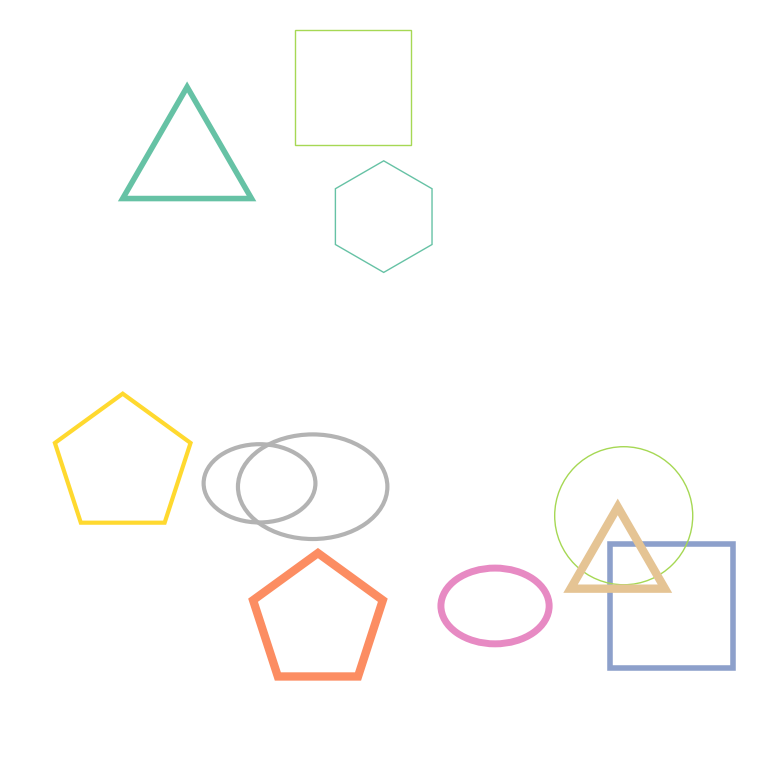[{"shape": "hexagon", "thickness": 0.5, "radius": 0.36, "center": [0.498, 0.719]}, {"shape": "triangle", "thickness": 2, "radius": 0.48, "center": [0.243, 0.79]}, {"shape": "pentagon", "thickness": 3, "radius": 0.44, "center": [0.413, 0.193]}, {"shape": "square", "thickness": 2, "radius": 0.4, "center": [0.872, 0.213]}, {"shape": "oval", "thickness": 2.5, "radius": 0.35, "center": [0.643, 0.213]}, {"shape": "circle", "thickness": 0.5, "radius": 0.45, "center": [0.81, 0.33]}, {"shape": "square", "thickness": 0.5, "radius": 0.38, "center": [0.458, 0.886]}, {"shape": "pentagon", "thickness": 1.5, "radius": 0.46, "center": [0.159, 0.396]}, {"shape": "triangle", "thickness": 3, "radius": 0.35, "center": [0.802, 0.271]}, {"shape": "oval", "thickness": 1.5, "radius": 0.36, "center": [0.337, 0.372]}, {"shape": "oval", "thickness": 1.5, "radius": 0.49, "center": [0.406, 0.368]}]